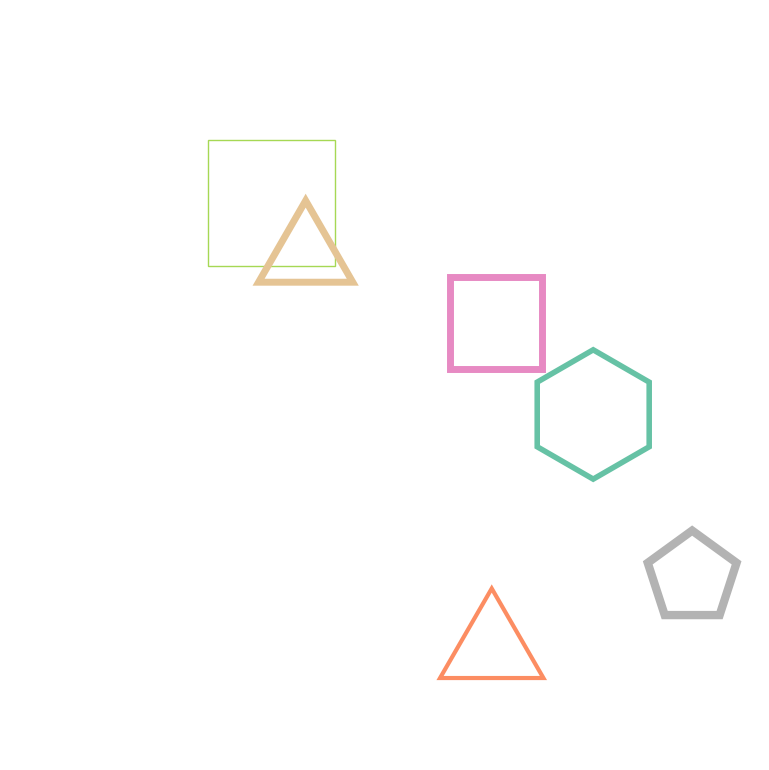[{"shape": "hexagon", "thickness": 2, "radius": 0.42, "center": [0.77, 0.462]}, {"shape": "triangle", "thickness": 1.5, "radius": 0.39, "center": [0.639, 0.158]}, {"shape": "square", "thickness": 2.5, "radius": 0.3, "center": [0.644, 0.581]}, {"shape": "square", "thickness": 0.5, "radius": 0.41, "center": [0.353, 0.736]}, {"shape": "triangle", "thickness": 2.5, "radius": 0.35, "center": [0.397, 0.669]}, {"shape": "pentagon", "thickness": 3, "radius": 0.3, "center": [0.899, 0.25]}]